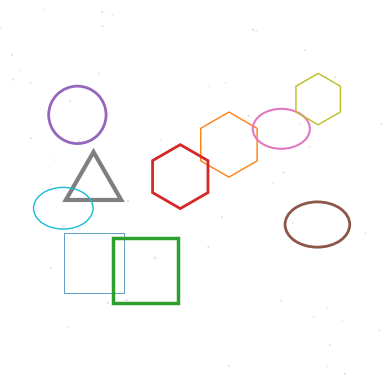[{"shape": "square", "thickness": 0.5, "radius": 0.39, "center": [0.245, 0.317]}, {"shape": "hexagon", "thickness": 1, "radius": 0.42, "center": [0.595, 0.624]}, {"shape": "square", "thickness": 2.5, "radius": 0.42, "center": [0.377, 0.297]}, {"shape": "hexagon", "thickness": 2, "radius": 0.42, "center": [0.468, 0.541]}, {"shape": "circle", "thickness": 2, "radius": 0.37, "center": [0.201, 0.702]}, {"shape": "oval", "thickness": 2, "radius": 0.42, "center": [0.824, 0.417]}, {"shape": "oval", "thickness": 1.5, "radius": 0.37, "center": [0.731, 0.665]}, {"shape": "triangle", "thickness": 3, "radius": 0.42, "center": [0.243, 0.522]}, {"shape": "hexagon", "thickness": 1, "radius": 0.33, "center": [0.826, 0.743]}, {"shape": "oval", "thickness": 1, "radius": 0.39, "center": [0.164, 0.459]}]